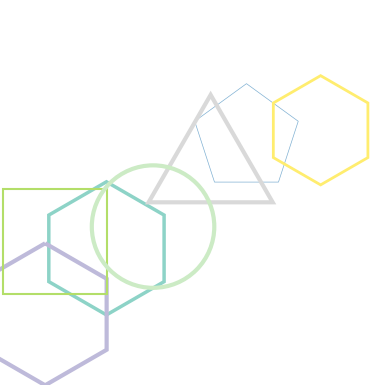[{"shape": "hexagon", "thickness": 2.5, "radius": 0.86, "center": [0.277, 0.355]}, {"shape": "hexagon", "thickness": 3, "radius": 0.92, "center": [0.117, 0.184]}, {"shape": "pentagon", "thickness": 0.5, "radius": 0.71, "center": [0.64, 0.641]}, {"shape": "square", "thickness": 1.5, "radius": 0.68, "center": [0.143, 0.373]}, {"shape": "triangle", "thickness": 3, "radius": 0.93, "center": [0.547, 0.568]}, {"shape": "circle", "thickness": 3, "radius": 0.8, "center": [0.398, 0.411]}, {"shape": "hexagon", "thickness": 2, "radius": 0.71, "center": [0.833, 0.662]}]